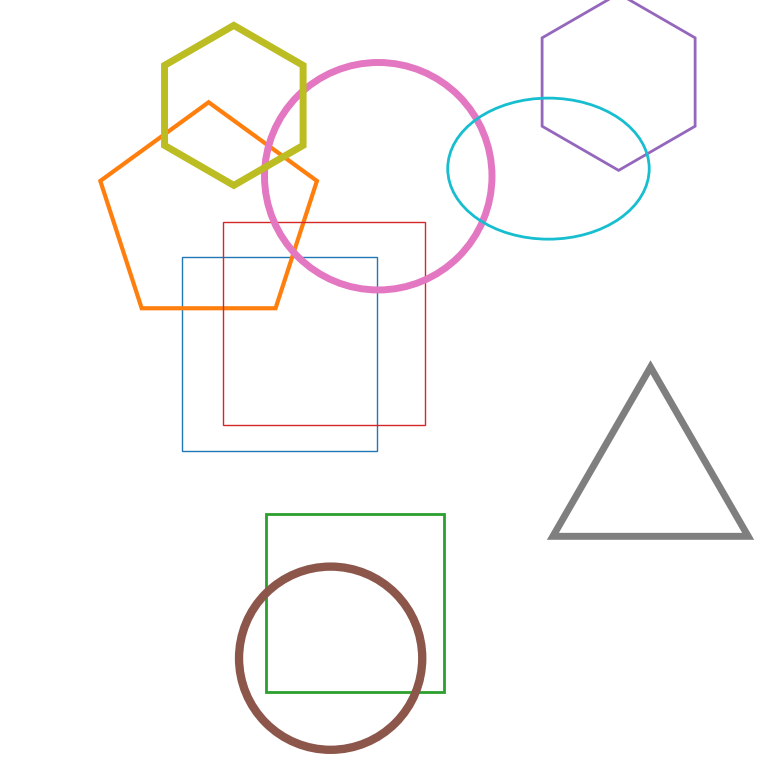[{"shape": "square", "thickness": 0.5, "radius": 0.63, "center": [0.363, 0.54]}, {"shape": "pentagon", "thickness": 1.5, "radius": 0.74, "center": [0.271, 0.719]}, {"shape": "square", "thickness": 1, "radius": 0.58, "center": [0.461, 0.217]}, {"shape": "square", "thickness": 0.5, "radius": 0.66, "center": [0.421, 0.58]}, {"shape": "hexagon", "thickness": 1, "radius": 0.57, "center": [0.803, 0.893]}, {"shape": "circle", "thickness": 3, "radius": 0.59, "center": [0.429, 0.145]}, {"shape": "circle", "thickness": 2.5, "radius": 0.74, "center": [0.491, 0.771]}, {"shape": "triangle", "thickness": 2.5, "radius": 0.73, "center": [0.845, 0.377]}, {"shape": "hexagon", "thickness": 2.5, "radius": 0.52, "center": [0.304, 0.863]}, {"shape": "oval", "thickness": 1, "radius": 0.65, "center": [0.712, 0.781]}]